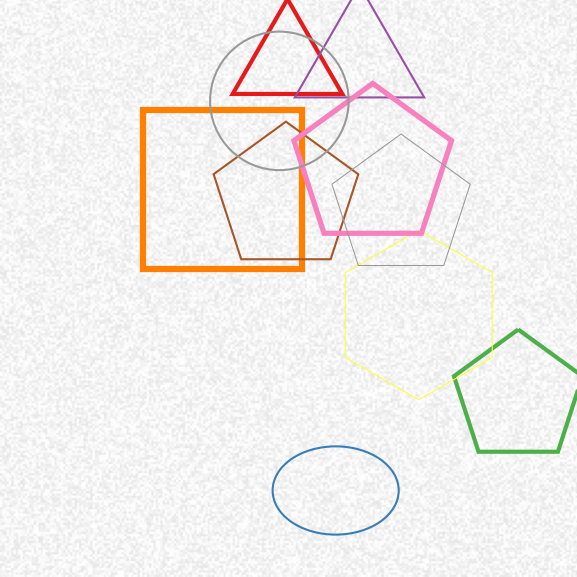[{"shape": "triangle", "thickness": 2, "radius": 0.55, "center": [0.498, 0.891]}, {"shape": "oval", "thickness": 1, "radius": 0.55, "center": [0.581, 0.15]}, {"shape": "pentagon", "thickness": 2, "radius": 0.58, "center": [0.897, 0.312]}, {"shape": "triangle", "thickness": 1, "radius": 0.65, "center": [0.623, 0.895]}, {"shape": "square", "thickness": 3, "radius": 0.69, "center": [0.385, 0.671]}, {"shape": "hexagon", "thickness": 0.5, "radius": 0.73, "center": [0.725, 0.454]}, {"shape": "pentagon", "thickness": 1, "radius": 0.66, "center": [0.495, 0.657]}, {"shape": "pentagon", "thickness": 2.5, "radius": 0.72, "center": [0.645, 0.711]}, {"shape": "pentagon", "thickness": 0.5, "radius": 0.63, "center": [0.694, 0.641]}, {"shape": "circle", "thickness": 1, "radius": 0.6, "center": [0.484, 0.824]}]